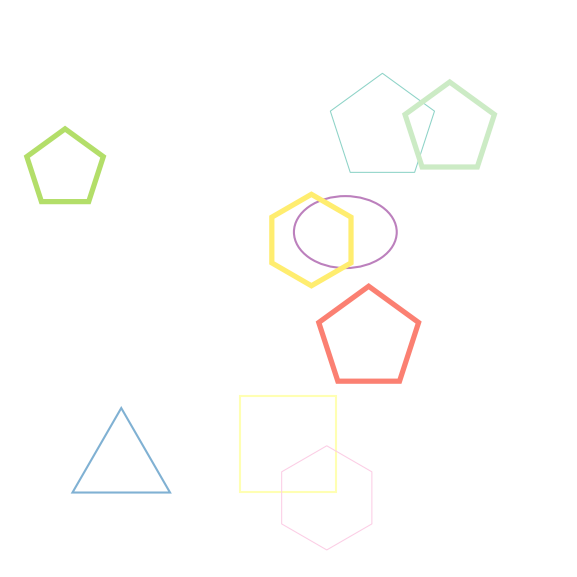[{"shape": "pentagon", "thickness": 0.5, "radius": 0.47, "center": [0.662, 0.777]}, {"shape": "square", "thickness": 1, "radius": 0.41, "center": [0.499, 0.23]}, {"shape": "pentagon", "thickness": 2.5, "radius": 0.45, "center": [0.638, 0.413]}, {"shape": "triangle", "thickness": 1, "radius": 0.49, "center": [0.21, 0.195]}, {"shape": "pentagon", "thickness": 2.5, "radius": 0.35, "center": [0.113, 0.706]}, {"shape": "hexagon", "thickness": 0.5, "radius": 0.45, "center": [0.566, 0.137]}, {"shape": "oval", "thickness": 1, "radius": 0.45, "center": [0.598, 0.597]}, {"shape": "pentagon", "thickness": 2.5, "radius": 0.41, "center": [0.779, 0.776]}, {"shape": "hexagon", "thickness": 2.5, "radius": 0.4, "center": [0.539, 0.583]}]